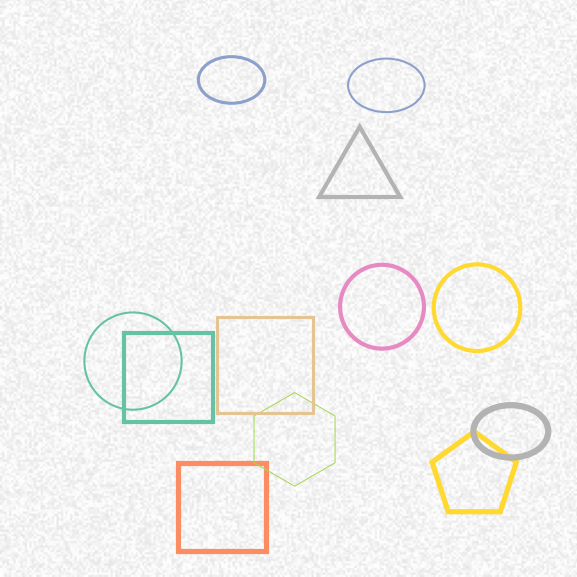[{"shape": "square", "thickness": 2, "radius": 0.39, "center": [0.291, 0.346]}, {"shape": "circle", "thickness": 1, "radius": 0.42, "center": [0.23, 0.374]}, {"shape": "square", "thickness": 2.5, "radius": 0.38, "center": [0.385, 0.121]}, {"shape": "oval", "thickness": 1, "radius": 0.33, "center": [0.669, 0.851]}, {"shape": "oval", "thickness": 1.5, "radius": 0.29, "center": [0.401, 0.861]}, {"shape": "circle", "thickness": 2, "radius": 0.36, "center": [0.662, 0.468]}, {"shape": "hexagon", "thickness": 0.5, "radius": 0.41, "center": [0.51, 0.238]}, {"shape": "pentagon", "thickness": 2.5, "radius": 0.38, "center": [0.821, 0.175]}, {"shape": "circle", "thickness": 2, "radius": 0.38, "center": [0.826, 0.466]}, {"shape": "square", "thickness": 1.5, "radius": 0.42, "center": [0.459, 0.367]}, {"shape": "oval", "thickness": 3, "radius": 0.32, "center": [0.885, 0.252]}, {"shape": "triangle", "thickness": 2, "radius": 0.41, "center": [0.623, 0.699]}]